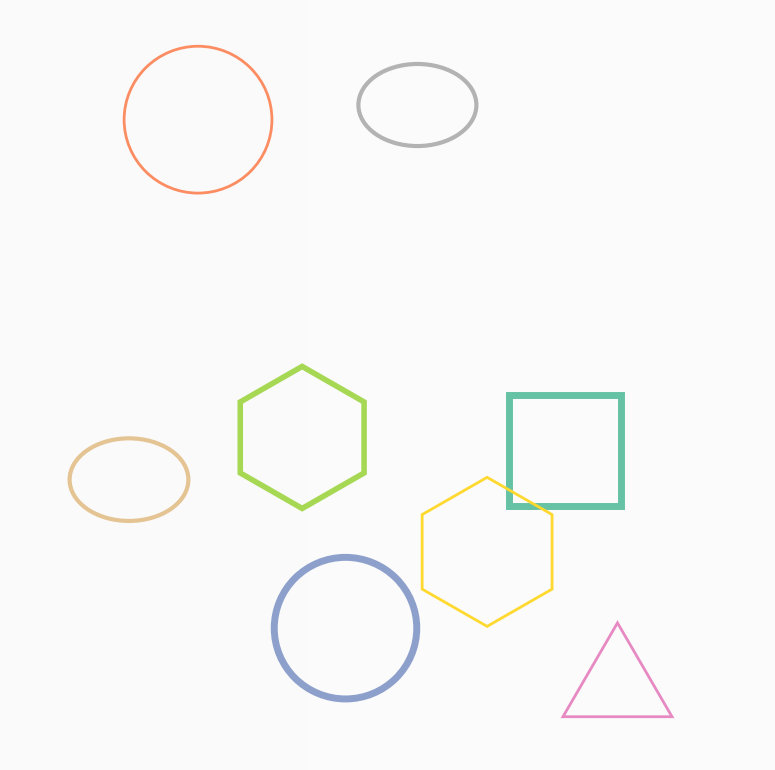[{"shape": "square", "thickness": 2.5, "radius": 0.36, "center": [0.729, 0.415]}, {"shape": "circle", "thickness": 1, "radius": 0.48, "center": [0.256, 0.845]}, {"shape": "circle", "thickness": 2.5, "radius": 0.46, "center": [0.446, 0.184]}, {"shape": "triangle", "thickness": 1, "radius": 0.41, "center": [0.797, 0.11]}, {"shape": "hexagon", "thickness": 2, "radius": 0.46, "center": [0.39, 0.432]}, {"shape": "hexagon", "thickness": 1, "radius": 0.48, "center": [0.629, 0.283]}, {"shape": "oval", "thickness": 1.5, "radius": 0.38, "center": [0.166, 0.377]}, {"shape": "oval", "thickness": 1.5, "radius": 0.38, "center": [0.539, 0.864]}]